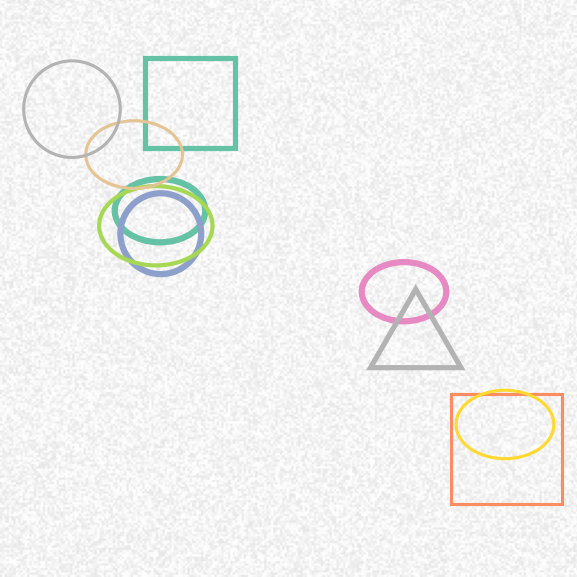[{"shape": "oval", "thickness": 3, "radius": 0.39, "center": [0.277, 0.634]}, {"shape": "square", "thickness": 2.5, "radius": 0.39, "center": [0.328, 0.821]}, {"shape": "square", "thickness": 1.5, "radius": 0.48, "center": [0.877, 0.221]}, {"shape": "circle", "thickness": 3, "radius": 0.35, "center": [0.278, 0.594]}, {"shape": "oval", "thickness": 3, "radius": 0.37, "center": [0.7, 0.494]}, {"shape": "oval", "thickness": 2, "radius": 0.49, "center": [0.27, 0.608]}, {"shape": "oval", "thickness": 1.5, "radius": 0.42, "center": [0.874, 0.264]}, {"shape": "oval", "thickness": 1.5, "radius": 0.42, "center": [0.232, 0.731]}, {"shape": "triangle", "thickness": 2.5, "radius": 0.45, "center": [0.72, 0.408]}, {"shape": "circle", "thickness": 1.5, "radius": 0.42, "center": [0.125, 0.81]}]